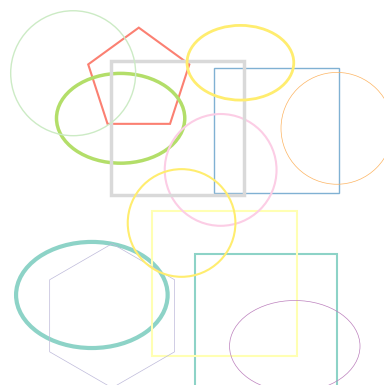[{"shape": "square", "thickness": 1.5, "radius": 0.92, "center": [0.691, 0.155]}, {"shape": "oval", "thickness": 3, "radius": 0.98, "center": [0.239, 0.234]}, {"shape": "square", "thickness": 1.5, "radius": 0.94, "center": [0.583, 0.264]}, {"shape": "hexagon", "thickness": 0.5, "radius": 0.94, "center": [0.291, 0.18]}, {"shape": "pentagon", "thickness": 1.5, "radius": 0.69, "center": [0.36, 0.79]}, {"shape": "square", "thickness": 1, "radius": 0.81, "center": [0.718, 0.662]}, {"shape": "circle", "thickness": 0.5, "radius": 0.73, "center": [0.875, 0.667]}, {"shape": "oval", "thickness": 2.5, "radius": 0.83, "center": [0.313, 0.693]}, {"shape": "circle", "thickness": 1.5, "radius": 0.73, "center": [0.573, 0.559]}, {"shape": "square", "thickness": 2.5, "radius": 0.87, "center": [0.462, 0.667]}, {"shape": "oval", "thickness": 0.5, "radius": 0.85, "center": [0.766, 0.101]}, {"shape": "circle", "thickness": 1, "radius": 0.81, "center": [0.19, 0.81]}, {"shape": "oval", "thickness": 2, "radius": 0.69, "center": [0.624, 0.837]}, {"shape": "circle", "thickness": 1.5, "radius": 0.7, "center": [0.472, 0.421]}]